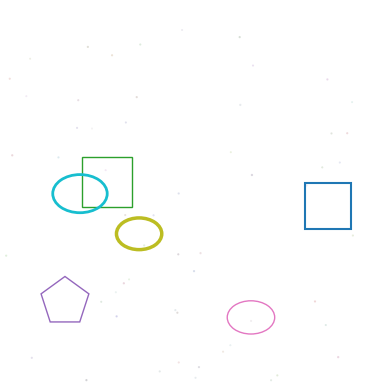[{"shape": "square", "thickness": 1.5, "radius": 0.3, "center": [0.852, 0.464]}, {"shape": "square", "thickness": 1, "radius": 0.32, "center": [0.279, 0.527]}, {"shape": "pentagon", "thickness": 1, "radius": 0.33, "center": [0.169, 0.217]}, {"shape": "oval", "thickness": 1, "radius": 0.31, "center": [0.652, 0.176]}, {"shape": "oval", "thickness": 2.5, "radius": 0.29, "center": [0.361, 0.393]}, {"shape": "oval", "thickness": 2, "radius": 0.35, "center": [0.208, 0.497]}]